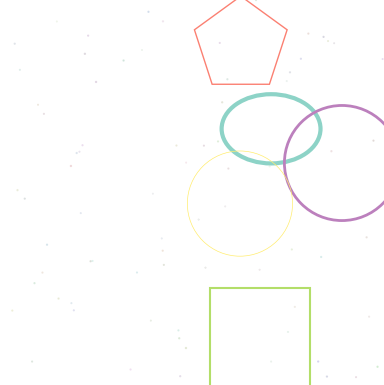[{"shape": "oval", "thickness": 3, "radius": 0.64, "center": [0.704, 0.665]}, {"shape": "pentagon", "thickness": 1, "radius": 0.63, "center": [0.625, 0.884]}, {"shape": "square", "thickness": 1.5, "radius": 0.65, "center": [0.675, 0.12]}, {"shape": "circle", "thickness": 2, "radius": 0.75, "center": [0.888, 0.577]}, {"shape": "circle", "thickness": 0.5, "radius": 0.68, "center": [0.623, 0.471]}]